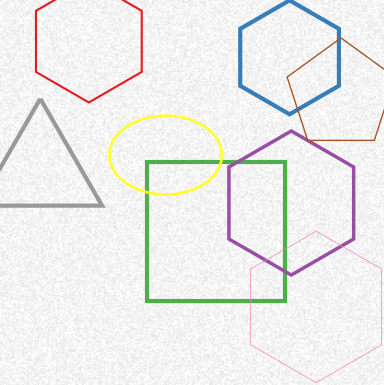[{"shape": "hexagon", "thickness": 1.5, "radius": 0.79, "center": [0.231, 0.893]}, {"shape": "hexagon", "thickness": 3, "radius": 0.74, "center": [0.752, 0.851]}, {"shape": "square", "thickness": 3, "radius": 0.9, "center": [0.561, 0.398]}, {"shape": "hexagon", "thickness": 2.5, "radius": 0.94, "center": [0.757, 0.473]}, {"shape": "oval", "thickness": 2, "radius": 0.73, "center": [0.43, 0.597]}, {"shape": "pentagon", "thickness": 1, "radius": 0.74, "center": [0.886, 0.754]}, {"shape": "hexagon", "thickness": 0.5, "radius": 0.98, "center": [0.821, 0.203]}, {"shape": "triangle", "thickness": 3, "radius": 0.93, "center": [0.105, 0.558]}]